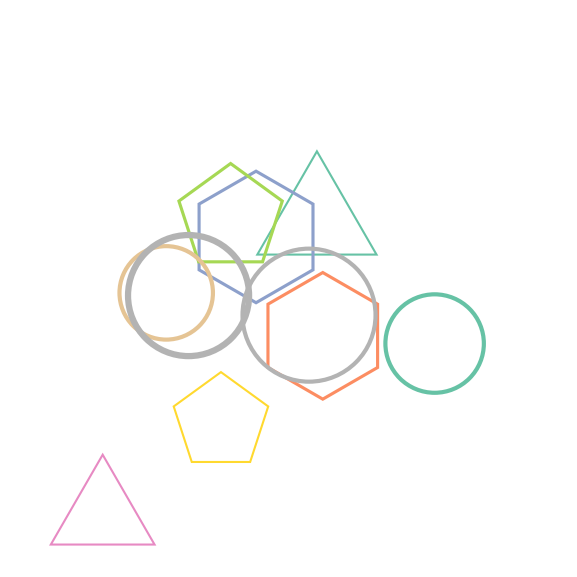[{"shape": "circle", "thickness": 2, "radius": 0.43, "center": [0.753, 0.404]}, {"shape": "triangle", "thickness": 1, "radius": 0.6, "center": [0.549, 0.618]}, {"shape": "hexagon", "thickness": 1.5, "radius": 0.55, "center": [0.559, 0.418]}, {"shape": "hexagon", "thickness": 1.5, "radius": 0.57, "center": [0.443, 0.589]}, {"shape": "triangle", "thickness": 1, "radius": 0.52, "center": [0.178, 0.108]}, {"shape": "pentagon", "thickness": 1.5, "radius": 0.47, "center": [0.399, 0.622]}, {"shape": "pentagon", "thickness": 1, "radius": 0.43, "center": [0.383, 0.269]}, {"shape": "circle", "thickness": 2, "radius": 0.4, "center": [0.288, 0.492]}, {"shape": "circle", "thickness": 3, "radius": 0.52, "center": [0.327, 0.487]}, {"shape": "circle", "thickness": 2, "radius": 0.58, "center": [0.535, 0.453]}]